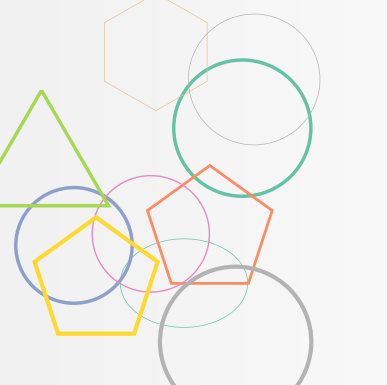[{"shape": "oval", "thickness": 0.5, "radius": 0.82, "center": [0.475, 0.265]}, {"shape": "circle", "thickness": 2.5, "radius": 0.88, "center": [0.625, 0.667]}, {"shape": "pentagon", "thickness": 2, "radius": 0.85, "center": [0.542, 0.401]}, {"shape": "circle", "thickness": 2.5, "radius": 0.75, "center": [0.191, 0.363]}, {"shape": "circle", "thickness": 1, "radius": 0.76, "center": [0.389, 0.393]}, {"shape": "triangle", "thickness": 2.5, "radius": 1.0, "center": [0.107, 0.565]}, {"shape": "pentagon", "thickness": 3, "radius": 0.83, "center": [0.248, 0.268]}, {"shape": "hexagon", "thickness": 0.5, "radius": 0.76, "center": [0.402, 0.865]}, {"shape": "circle", "thickness": 3, "radius": 0.98, "center": [0.608, 0.112]}, {"shape": "circle", "thickness": 0.5, "radius": 0.85, "center": [0.656, 0.794]}]